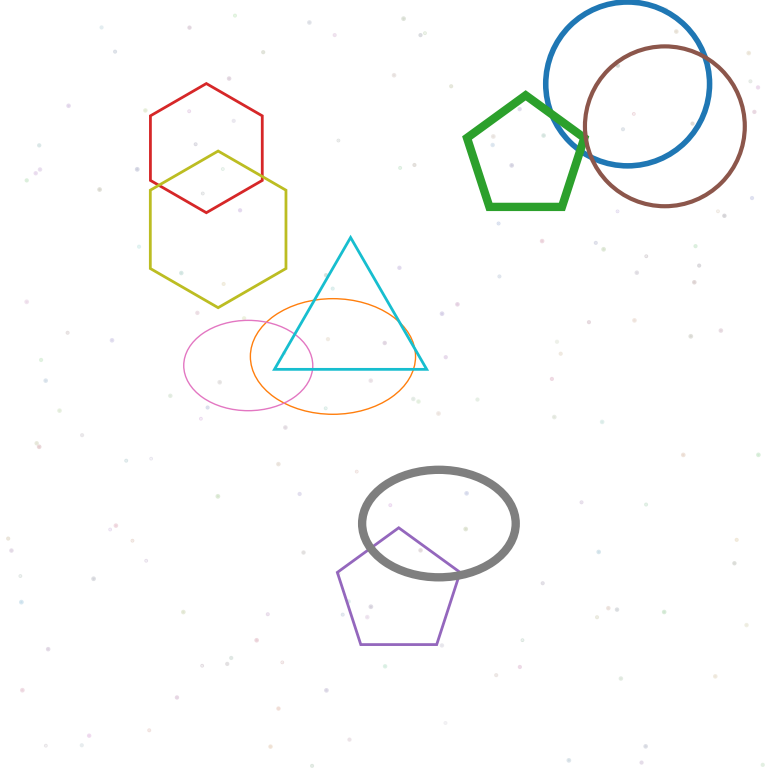[{"shape": "circle", "thickness": 2, "radius": 0.53, "center": [0.815, 0.891]}, {"shape": "oval", "thickness": 0.5, "radius": 0.54, "center": [0.432, 0.537]}, {"shape": "pentagon", "thickness": 3, "radius": 0.4, "center": [0.683, 0.796]}, {"shape": "hexagon", "thickness": 1, "radius": 0.42, "center": [0.268, 0.808]}, {"shape": "pentagon", "thickness": 1, "radius": 0.42, "center": [0.518, 0.231]}, {"shape": "circle", "thickness": 1.5, "radius": 0.52, "center": [0.863, 0.836]}, {"shape": "oval", "thickness": 0.5, "radius": 0.42, "center": [0.322, 0.525]}, {"shape": "oval", "thickness": 3, "radius": 0.5, "center": [0.57, 0.32]}, {"shape": "hexagon", "thickness": 1, "radius": 0.51, "center": [0.283, 0.702]}, {"shape": "triangle", "thickness": 1, "radius": 0.57, "center": [0.455, 0.577]}]